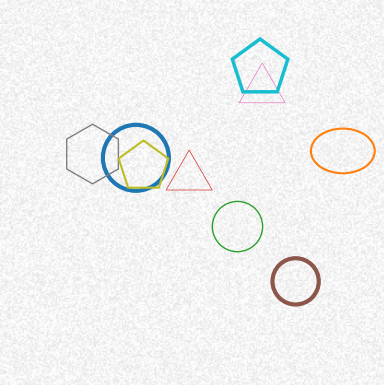[{"shape": "circle", "thickness": 3, "radius": 0.43, "center": [0.353, 0.59]}, {"shape": "oval", "thickness": 1.5, "radius": 0.41, "center": [0.89, 0.608]}, {"shape": "circle", "thickness": 1, "radius": 0.33, "center": [0.617, 0.412]}, {"shape": "triangle", "thickness": 0.5, "radius": 0.35, "center": [0.491, 0.541]}, {"shape": "circle", "thickness": 3, "radius": 0.3, "center": [0.768, 0.269]}, {"shape": "triangle", "thickness": 0.5, "radius": 0.34, "center": [0.681, 0.768]}, {"shape": "hexagon", "thickness": 1, "radius": 0.39, "center": [0.24, 0.6]}, {"shape": "pentagon", "thickness": 1.5, "radius": 0.34, "center": [0.373, 0.567]}, {"shape": "pentagon", "thickness": 2.5, "radius": 0.38, "center": [0.676, 0.823]}]